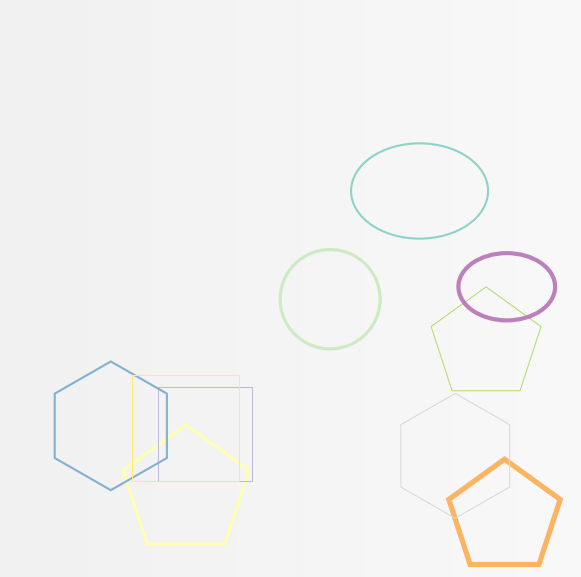[{"shape": "oval", "thickness": 1, "radius": 0.59, "center": [0.722, 0.668]}, {"shape": "pentagon", "thickness": 1.5, "radius": 0.57, "center": [0.32, 0.149]}, {"shape": "square", "thickness": 0.5, "radius": 0.41, "center": [0.353, 0.247]}, {"shape": "hexagon", "thickness": 1, "radius": 0.56, "center": [0.191, 0.262]}, {"shape": "pentagon", "thickness": 2.5, "radius": 0.5, "center": [0.868, 0.103]}, {"shape": "pentagon", "thickness": 0.5, "radius": 0.5, "center": [0.836, 0.403]}, {"shape": "hexagon", "thickness": 0.5, "radius": 0.54, "center": [0.783, 0.21]}, {"shape": "oval", "thickness": 2, "radius": 0.42, "center": [0.872, 0.503]}, {"shape": "circle", "thickness": 1.5, "radius": 0.43, "center": [0.568, 0.481]}, {"shape": "square", "thickness": 0.5, "radius": 0.46, "center": [0.319, 0.258]}]